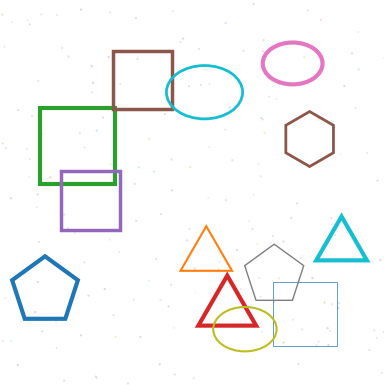[{"shape": "square", "thickness": 0.5, "radius": 0.42, "center": [0.791, 0.184]}, {"shape": "pentagon", "thickness": 3, "radius": 0.45, "center": [0.117, 0.245]}, {"shape": "triangle", "thickness": 1.5, "radius": 0.39, "center": [0.536, 0.335]}, {"shape": "square", "thickness": 3, "radius": 0.49, "center": [0.202, 0.621]}, {"shape": "triangle", "thickness": 3, "radius": 0.43, "center": [0.59, 0.198]}, {"shape": "square", "thickness": 2.5, "radius": 0.39, "center": [0.235, 0.479]}, {"shape": "hexagon", "thickness": 2, "radius": 0.36, "center": [0.804, 0.639]}, {"shape": "square", "thickness": 2.5, "radius": 0.38, "center": [0.37, 0.792]}, {"shape": "oval", "thickness": 3, "radius": 0.39, "center": [0.76, 0.835]}, {"shape": "pentagon", "thickness": 1, "radius": 0.4, "center": [0.712, 0.285]}, {"shape": "oval", "thickness": 1.5, "radius": 0.41, "center": [0.636, 0.145]}, {"shape": "oval", "thickness": 2, "radius": 0.49, "center": [0.531, 0.76]}, {"shape": "triangle", "thickness": 3, "radius": 0.38, "center": [0.887, 0.362]}]